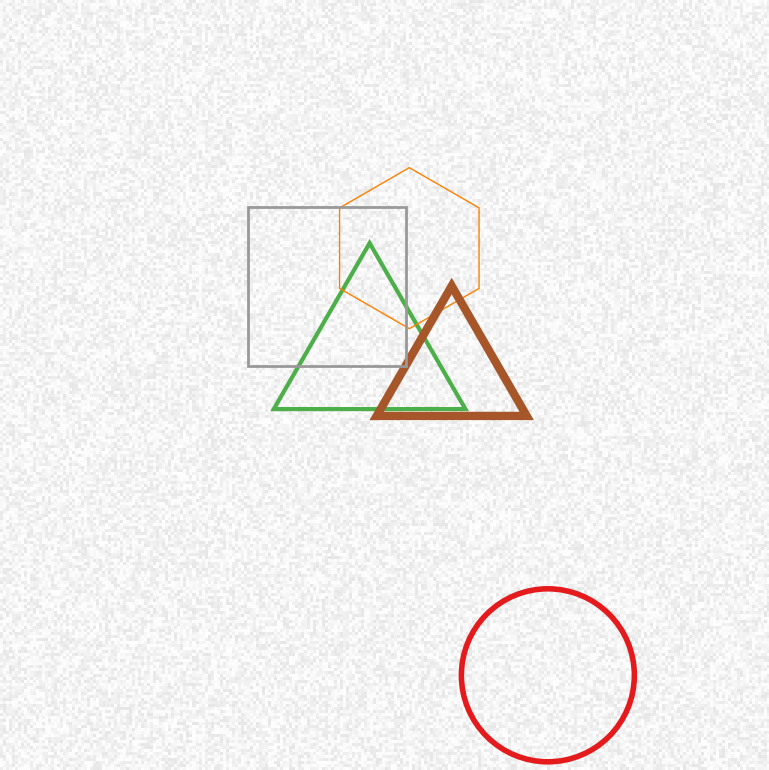[{"shape": "circle", "thickness": 2, "radius": 0.56, "center": [0.712, 0.123]}, {"shape": "triangle", "thickness": 1.5, "radius": 0.72, "center": [0.48, 0.541]}, {"shape": "hexagon", "thickness": 0.5, "radius": 0.52, "center": [0.532, 0.678]}, {"shape": "triangle", "thickness": 3, "radius": 0.56, "center": [0.587, 0.516]}, {"shape": "square", "thickness": 1, "radius": 0.52, "center": [0.425, 0.628]}]